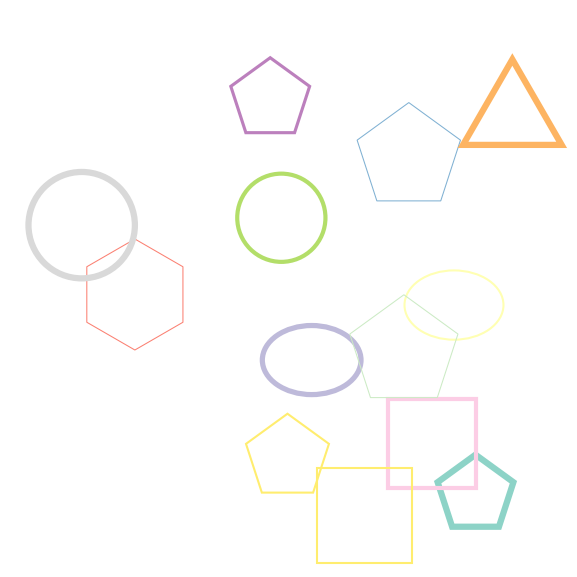[{"shape": "pentagon", "thickness": 3, "radius": 0.34, "center": [0.823, 0.143]}, {"shape": "oval", "thickness": 1, "radius": 0.43, "center": [0.786, 0.471]}, {"shape": "oval", "thickness": 2.5, "radius": 0.43, "center": [0.54, 0.376]}, {"shape": "hexagon", "thickness": 0.5, "radius": 0.48, "center": [0.234, 0.489]}, {"shape": "pentagon", "thickness": 0.5, "radius": 0.47, "center": [0.708, 0.727]}, {"shape": "triangle", "thickness": 3, "radius": 0.49, "center": [0.887, 0.798]}, {"shape": "circle", "thickness": 2, "radius": 0.38, "center": [0.487, 0.622]}, {"shape": "square", "thickness": 2, "radius": 0.38, "center": [0.748, 0.232]}, {"shape": "circle", "thickness": 3, "radius": 0.46, "center": [0.141, 0.609]}, {"shape": "pentagon", "thickness": 1.5, "radius": 0.36, "center": [0.468, 0.827]}, {"shape": "pentagon", "thickness": 0.5, "radius": 0.49, "center": [0.699, 0.39]}, {"shape": "square", "thickness": 1, "radius": 0.41, "center": [0.632, 0.106]}, {"shape": "pentagon", "thickness": 1, "radius": 0.38, "center": [0.498, 0.207]}]